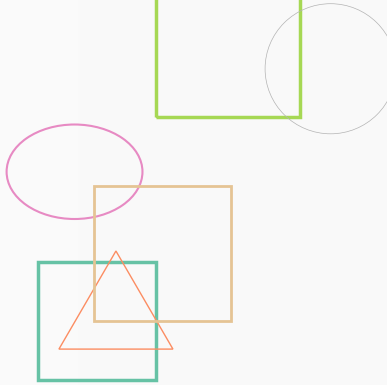[{"shape": "square", "thickness": 2.5, "radius": 0.76, "center": [0.25, 0.165]}, {"shape": "triangle", "thickness": 1, "radius": 0.85, "center": [0.299, 0.178]}, {"shape": "oval", "thickness": 1.5, "radius": 0.88, "center": [0.192, 0.554]}, {"shape": "square", "thickness": 2.5, "radius": 0.93, "center": [0.588, 0.881]}, {"shape": "square", "thickness": 2, "radius": 0.88, "center": [0.419, 0.341]}, {"shape": "circle", "thickness": 0.5, "radius": 0.84, "center": [0.853, 0.821]}]